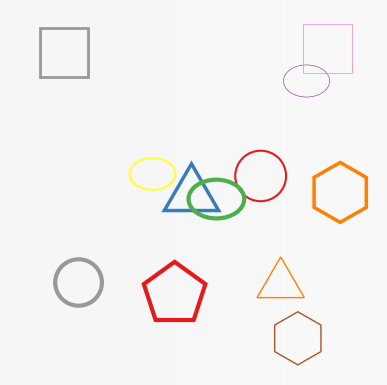[{"shape": "pentagon", "thickness": 3, "radius": 0.42, "center": [0.451, 0.236]}, {"shape": "circle", "thickness": 1.5, "radius": 0.33, "center": [0.673, 0.543]}, {"shape": "triangle", "thickness": 2.5, "radius": 0.4, "center": [0.494, 0.494]}, {"shape": "oval", "thickness": 3, "radius": 0.36, "center": [0.558, 0.483]}, {"shape": "oval", "thickness": 0.5, "radius": 0.3, "center": [0.791, 0.79]}, {"shape": "hexagon", "thickness": 2.5, "radius": 0.39, "center": [0.878, 0.5]}, {"shape": "triangle", "thickness": 1, "radius": 0.35, "center": [0.724, 0.262]}, {"shape": "oval", "thickness": 1.5, "radius": 0.3, "center": [0.394, 0.548]}, {"shape": "hexagon", "thickness": 1, "radius": 0.34, "center": [0.769, 0.121]}, {"shape": "square", "thickness": 0.5, "radius": 0.32, "center": [0.846, 0.874]}, {"shape": "square", "thickness": 2, "radius": 0.31, "center": [0.165, 0.864]}, {"shape": "circle", "thickness": 3, "radius": 0.3, "center": [0.203, 0.266]}]